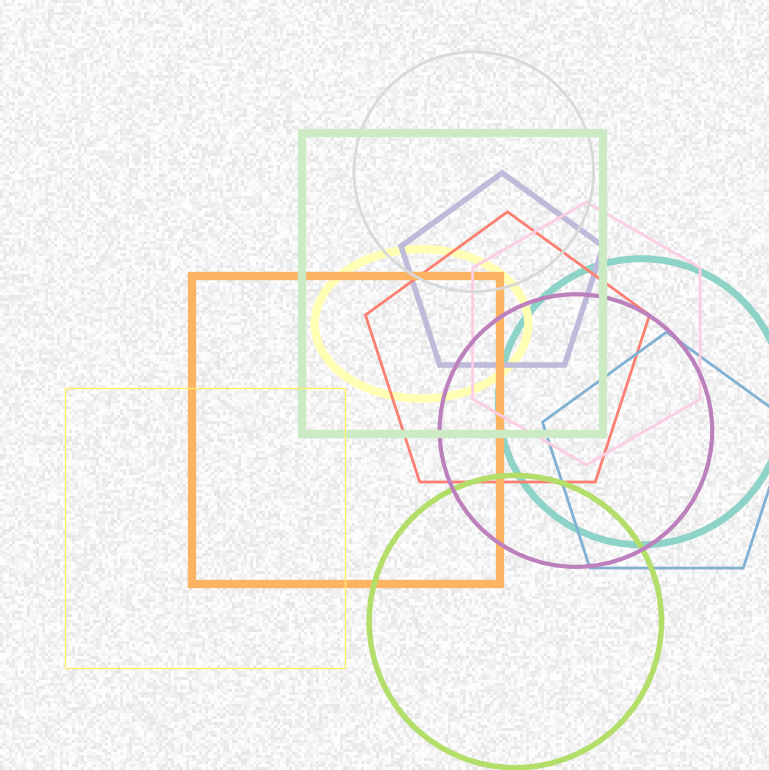[{"shape": "circle", "thickness": 2.5, "radius": 0.93, "center": [0.833, 0.478]}, {"shape": "oval", "thickness": 3, "radius": 0.69, "center": [0.547, 0.579]}, {"shape": "pentagon", "thickness": 2, "radius": 0.69, "center": [0.652, 0.638]}, {"shape": "pentagon", "thickness": 1, "radius": 0.97, "center": [0.659, 0.531]}, {"shape": "pentagon", "thickness": 1, "radius": 0.85, "center": [0.866, 0.399]}, {"shape": "square", "thickness": 3, "radius": 1.0, "center": [0.45, 0.442]}, {"shape": "circle", "thickness": 2, "radius": 0.95, "center": [0.669, 0.193]}, {"shape": "hexagon", "thickness": 1, "radius": 0.85, "center": [0.762, 0.567]}, {"shape": "circle", "thickness": 1, "radius": 0.78, "center": [0.615, 0.777]}, {"shape": "circle", "thickness": 1.5, "radius": 0.88, "center": [0.748, 0.441]}, {"shape": "square", "thickness": 3, "radius": 0.98, "center": [0.587, 0.632]}, {"shape": "square", "thickness": 0.5, "radius": 0.91, "center": [0.267, 0.314]}]